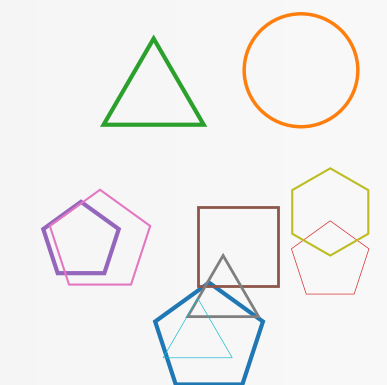[{"shape": "pentagon", "thickness": 3, "radius": 0.73, "center": [0.539, 0.12]}, {"shape": "circle", "thickness": 2.5, "radius": 0.73, "center": [0.777, 0.817]}, {"shape": "triangle", "thickness": 3, "radius": 0.75, "center": [0.397, 0.751]}, {"shape": "pentagon", "thickness": 0.5, "radius": 0.53, "center": [0.852, 0.321]}, {"shape": "pentagon", "thickness": 3, "radius": 0.51, "center": [0.209, 0.373]}, {"shape": "square", "thickness": 2, "radius": 0.51, "center": [0.613, 0.359]}, {"shape": "pentagon", "thickness": 1.5, "radius": 0.68, "center": [0.258, 0.371]}, {"shape": "triangle", "thickness": 2, "radius": 0.53, "center": [0.576, 0.23]}, {"shape": "hexagon", "thickness": 1.5, "radius": 0.57, "center": [0.852, 0.45]}, {"shape": "triangle", "thickness": 0.5, "radius": 0.51, "center": [0.51, 0.122]}]